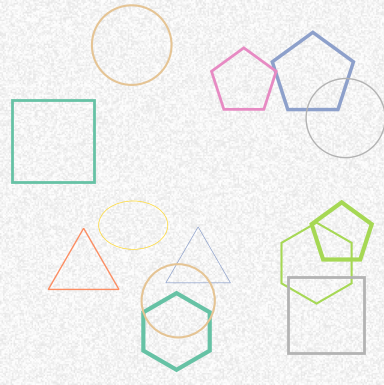[{"shape": "hexagon", "thickness": 3, "radius": 0.5, "center": [0.459, 0.139]}, {"shape": "square", "thickness": 2, "radius": 0.53, "center": [0.137, 0.634]}, {"shape": "triangle", "thickness": 1, "radius": 0.53, "center": [0.217, 0.301]}, {"shape": "pentagon", "thickness": 2.5, "radius": 0.55, "center": [0.813, 0.805]}, {"shape": "triangle", "thickness": 0.5, "radius": 0.48, "center": [0.515, 0.314]}, {"shape": "pentagon", "thickness": 2, "radius": 0.44, "center": [0.633, 0.787]}, {"shape": "pentagon", "thickness": 3, "radius": 0.41, "center": [0.888, 0.392]}, {"shape": "hexagon", "thickness": 1.5, "radius": 0.53, "center": [0.822, 0.317]}, {"shape": "oval", "thickness": 0.5, "radius": 0.45, "center": [0.346, 0.415]}, {"shape": "circle", "thickness": 1.5, "radius": 0.52, "center": [0.342, 0.883]}, {"shape": "circle", "thickness": 1.5, "radius": 0.48, "center": [0.463, 0.219]}, {"shape": "circle", "thickness": 1, "radius": 0.51, "center": [0.898, 0.693]}, {"shape": "square", "thickness": 2, "radius": 0.49, "center": [0.847, 0.181]}]